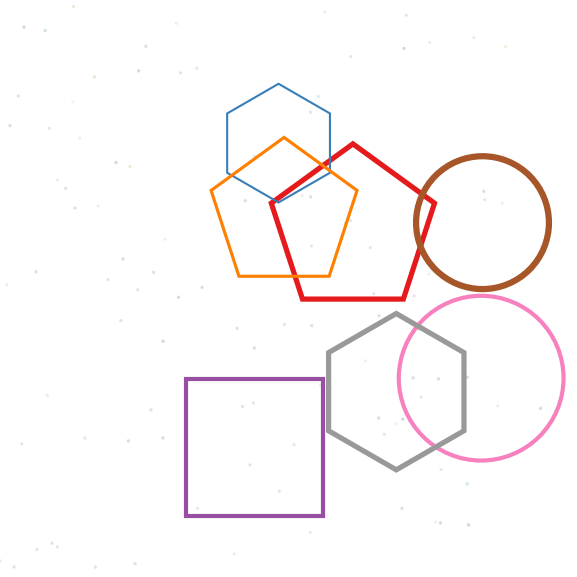[{"shape": "pentagon", "thickness": 2.5, "radius": 0.74, "center": [0.611, 0.601]}, {"shape": "hexagon", "thickness": 1, "radius": 0.51, "center": [0.482, 0.751]}, {"shape": "square", "thickness": 2, "radius": 0.59, "center": [0.44, 0.224]}, {"shape": "pentagon", "thickness": 1.5, "radius": 0.66, "center": [0.492, 0.628]}, {"shape": "circle", "thickness": 3, "radius": 0.58, "center": [0.836, 0.614]}, {"shape": "circle", "thickness": 2, "radius": 0.71, "center": [0.833, 0.344]}, {"shape": "hexagon", "thickness": 2.5, "radius": 0.68, "center": [0.686, 0.321]}]